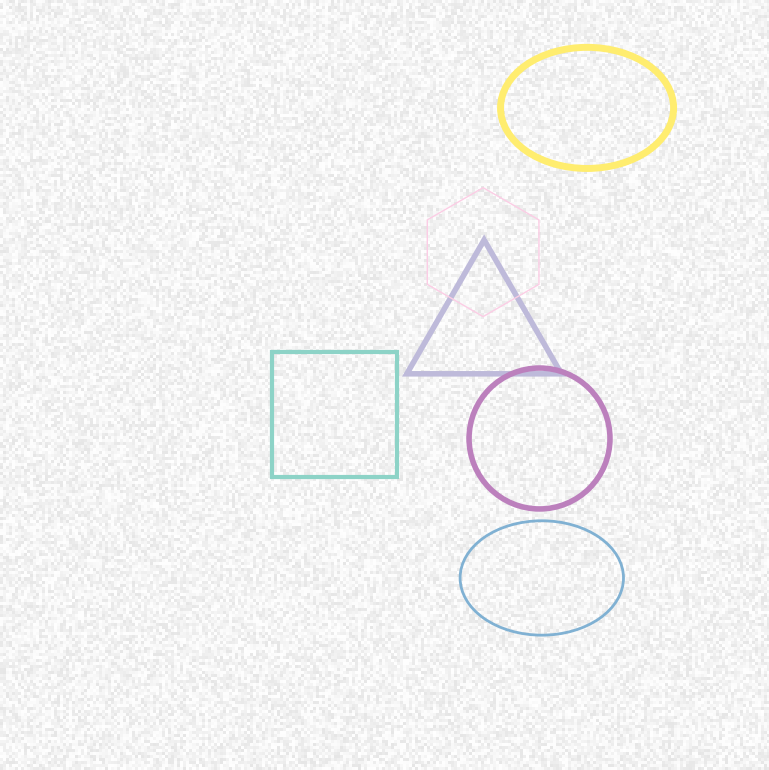[{"shape": "square", "thickness": 1.5, "radius": 0.41, "center": [0.434, 0.461]}, {"shape": "triangle", "thickness": 2, "radius": 0.58, "center": [0.629, 0.572]}, {"shape": "oval", "thickness": 1, "radius": 0.53, "center": [0.704, 0.249]}, {"shape": "hexagon", "thickness": 0.5, "radius": 0.42, "center": [0.627, 0.673]}, {"shape": "circle", "thickness": 2, "radius": 0.46, "center": [0.701, 0.431]}, {"shape": "oval", "thickness": 2.5, "radius": 0.56, "center": [0.762, 0.86]}]